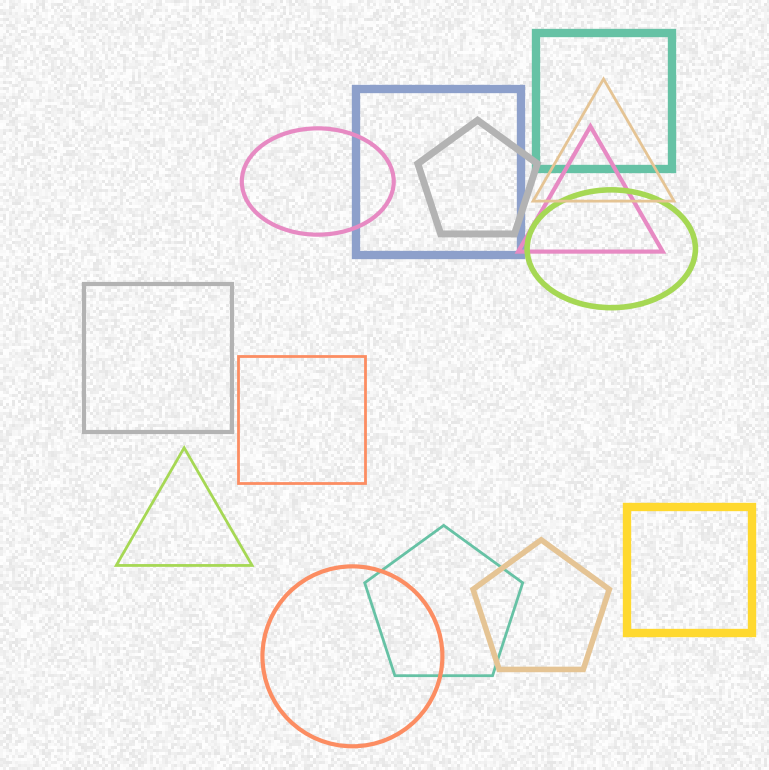[{"shape": "square", "thickness": 3, "radius": 0.44, "center": [0.785, 0.869]}, {"shape": "pentagon", "thickness": 1, "radius": 0.54, "center": [0.576, 0.21]}, {"shape": "circle", "thickness": 1.5, "radius": 0.58, "center": [0.458, 0.148]}, {"shape": "square", "thickness": 1, "radius": 0.41, "center": [0.392, 0.455]}, {"shape": "square", "thickness": 3, "radius": 0.54, "center": [0.57, 0.777]}, {"shape": "triangle", "thickness": 1.5, "radius": 0.54, "center": [0.767, 0.727]}, {"shape": "oval", "thickness": 1.5, "radius": 0.49, "center": [0.413, 0.764]}, {"shape": "oval", "thickness": 2, "radius": 0.55, "center": [0.794, 0.677]}, {"shape": "triangle", "thickness": 1, "radius": 0.51, "center": [0.239, 0.317]}, {"shape": "square", "thickness": 3, "radius": 0.41, "center": [0.896, 0.26]}, {"shape": "pentagon", "thickness": 2, "radius": 0.47, "center": [0.703, 0.206]}, {"shape": "triangle", "thickness": 1, "radius": 0.53, "center": [0.784, 0.792]}, {"shape": "square", "thickness": 1.5, "radius": 0.48, "center": [0.205, 0.535]}, {"shape": "pentagon", "thickness": 2.5, "radius": 0.41, "center": [0.62, 0.762]}]